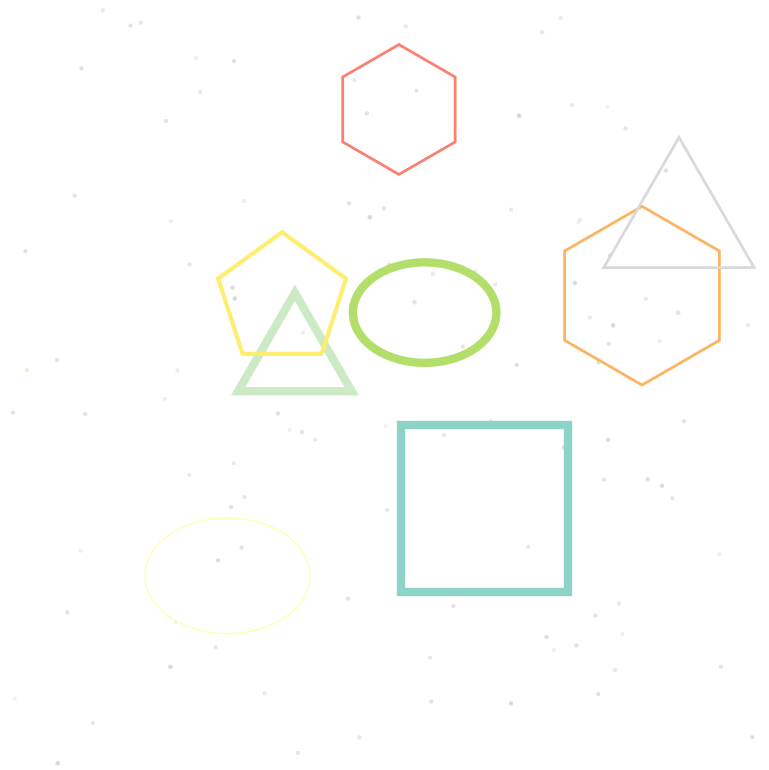[{"shape": "square", "thickness": 3, "radius": 0.54, "center": [0.629, 0.34]}, {"shape": "oval", "thickness": 0.5, "radius": 0.54, "center": [0.295, 0.252]}, {"shape": "hexagon", "thickness": 1, "radius": 0.42, "center": [0.518, 0.858]}, {"shape": "hexagon", "thickness": 1, "radius": 0.58, "center": [0.834, 0.616]}, {"shape": "oval", "thickness": 3, "radius": 0.47, "center": [0.551, 0.594]}, {"shape": "triangle", "thickness": 1, "radius": 0.56, "center": [0.882, 0.709]}, {"shape": "triangle", "thickness": 3, "radius": 0.43, "center": [0.383, 0.534]}, {"shape": "pentagon", "thickness": 1.5, "radius": 0.44, "center": [0.366, 0.611]}]